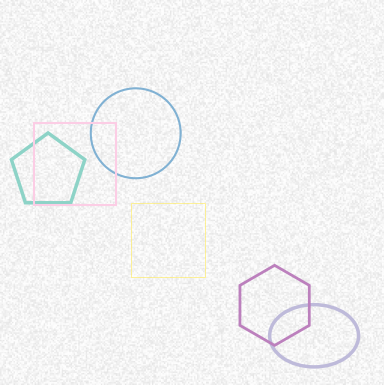[{"shape": "pentagon", "thickness": 2.5, "radius": 0.5, "center": [0.125, 0.554]}, {"shape": "oval", "thickness": 2.5, "radius": 0.58, "center": [0.816, 0.128]}, {"shape": "circle", "thickness": 1.5, "radius": 0.58, "center": [0.353, 0.654]}, {"shape": "square", "thickness": 1.5, "radius": 0.53, "center": [0.196, 0.574]}, {"shape": "hexagon", "thickness": 2, "radius": 0.52, "center": [0.713, 0.207]}, {"shape": "square", "thickness": 0.5, "radius": 0.48, "center": [0.437, 0.377]}]